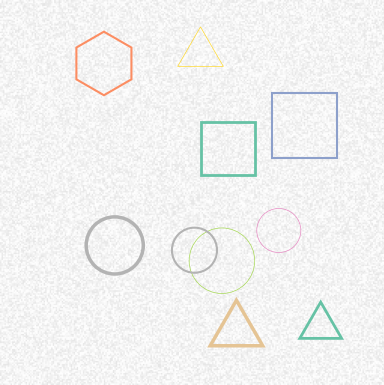[{"shape": "square", "thickness": 2, "radius": 0.35, "center": [0.591, 0.614]}, {"shape": "triangle", "thickness": 2, "radius": 0.31, "center": [0.833, 0.152]}, {"shape": "hexagon", "thickness": 1.5, "radius": 0.41, "center": [0.27, 0.835]}, {"shape": "square", "thickness": 1.5, "radius": 0.42, "center": [0.791, 0.675]}, {"shape": "circle", "thickness": 0.5, "radius": 0.29, "center": [0.724, 0.401]}, {"shape": "circle", "thickness": 0.5, "radius": 0.43, "center": [0.576, 0.323]}, {"shape": "triangle", "thickness": 0.5, "radius": 0.34, "center": [0.521, 0.862]}, {"shape": "triangle", "thickness": 2.5, "radius": 0.39, "center": [0.614, 0.141]}, {"shape": "circle", "thickness": 1.5, "radius": 0.29, "center": [0.505, 0.35]}, {"shape": "circle", "thickness": 2.5, "radius": 0.37, "center": [0.298, 0.363]}]